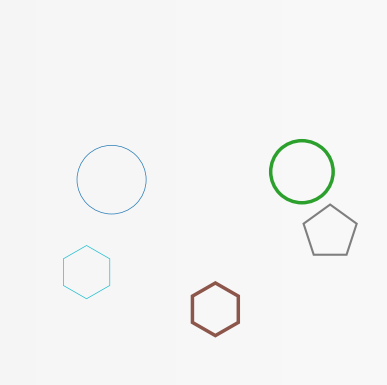[{"shape": "circle", "thickness": 0.5, "radius": 0.45, "center": [0.288, 0.533]}, {"shape": "circle", "thickness": 2.5, "radius": 0.4, "center": [0.779, 0.554]}, {"shape": "hexagon", "thickness": 2.5, "radius": 0.34, "center": [0.556, 0.197]}, {"shape": "pentagon", "thickness": 1.5, "radius": 0.36, "center": [0.852, 0.397]}, {"shape": "hexagon", "thickness": 0.5, "radius": 0.35, "center": [0.223, 0.293]}]